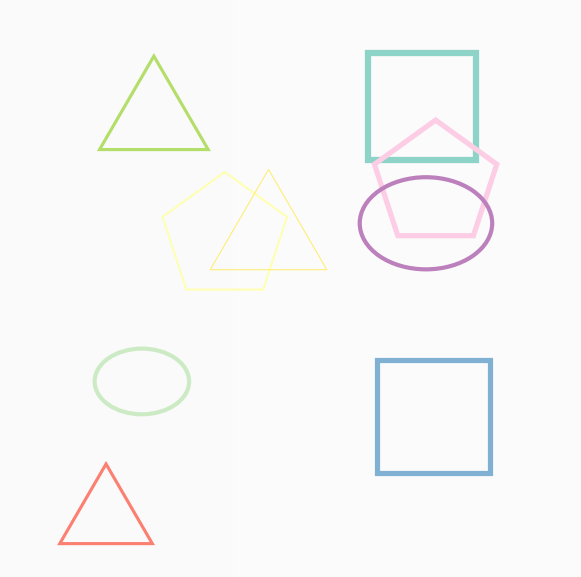[{"shape": "square", "thickness": 3, "radius": 0.46, "center": [0.726, 0.815]}, {"shape": "pentagon", "thickness": 1, "radius": 0.56, "center": [0.387, 0.589]}, {"shape": "triangle", "thickness": 1.5, "radius": 0.46, "center": [0.182, 0.104]}, {"shape": "square", "thickness": 2.5, "radius": 0.49, "center": [0.746, 0.278]}, {"shape": "triangle", "thickness": 1.5, "radius": 0.54, "center": [0.265, 0.794]}, {"shape": "pentagon", "thickness": 2.5, "radius": 0.55, "center": [0.749, 0.681]}, {"shape": "oval", "thickness": 2, "radius": 0.57, "center": [0.733, 0.612]}, {"shape": "oval", "thickness": 2, "radius": 0.41, "center": [0.244, 0.339]}, {"shape": "triangle", "thickness": 0.5, "radius": 0.58, "center": [0.462, 0.59]}]